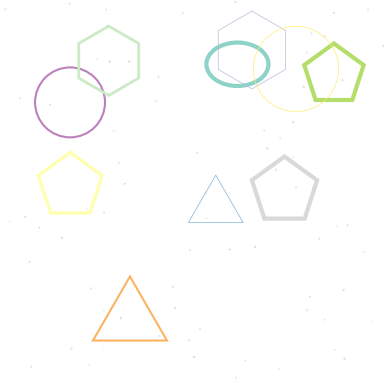[{"shape": "oval", "thickness": 3, "radius": 0.4, "center": [0.617, 0.833]}, {"shape": "pentagon", "thickness": 2.5, "radius": 0.44, "center": [0.182, 0.517]}, {"shape": "hexagon", "thickness": 0.5, "radius": 0.51, "center": [0.654, 0.87]}, {"shape": "triangle", "thickness": 0.5, "radius": 0.41, "center": [0.56, 0.463]}, {"shape": "triangle", "thickness": 1.5, "radius": 0.55, "center": [0.338, 0.171]}, {"shape": "pentagon", "thickness": 3, "radius": 0.41, "center": [0.867, 0.806]}, {"shape": "pentagon", "thickness": 3, "radius": 0.45, "center": [0.739, 0.504]}, {"shape": "circle", "thickness": 1.5, "radius": 0.45, "center": [0.182, 0.734]}, {"shape": "hexagon", "thickness": 2, "radius": 0.45, "center": [0.282, 0.842]}, {"shape": "circle", "thickness": 0.5, "radius": 0.55, "center": [0.769, 0.821]}]